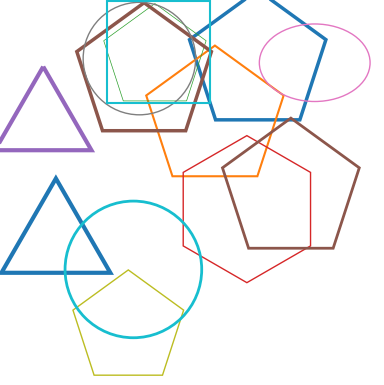[{"shape": "pentagon", "thickness": 2.5, "radius": 0.93, "center": [0.669, 0.839]}, {"shape": "triangle", "thickness": 3, "radius": 0.82, "center": [0.145, 0.373]}, {"shape": "pentagon", "thickness": 1.5, "radius": 0.94, "center": [0.558, 0.694]}, {"shape": "pentagon", "thickness": 0.5, "radius": 0.7, "center": [0.402, 0.851]}, {"shape": "hexagon", "thickness": 1, "radius": 0.95, "center": [0.641, 0.457]}, {"shape": "triangle", "thickness": 3, "radius": 0.72, "center": [0.112, 0.682]}, {"shape": "pentagon", "thickness": 2, "radius": 0.93, "center": [0.756, 0.506]}, {"shape": "pentagon", "thickness": 2.5, "radius": 0.92, "center": [0.374, 0.809]}, {"shape": "oval", "thickness": 1, "radius": 0.72, "center": [0.817, 0.837]}, {"shape": "circle", "thickness": 1, "radius": 0.73, "center": [0.362, 0.848]}, {"shape": "pentagon", "thickness": 1, "radius": 0.76, "center": [0.333, 0.148]}, {"shape": "square", "thickness": 1.5, "radius": 0.67, "center": [0.411, 0.865]}, {"shape": "circle", "thickness": 2, "radius": 0.89, "center": [0.346, 0.3]}]